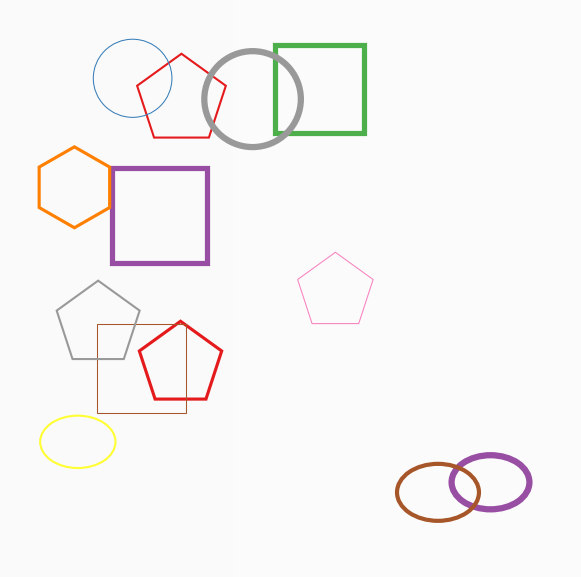[{"shape": "pentagon", "thickness": 1, "radius": 0.4, "center": [0.312, 0.826]}, {"shape": "pentagon", "thickness": 1.5, "radius": 0.37, "center": [0.311, 0.368]}, {"shape": "circle", "thickness": 0.5, "radius": 0.34, "center": [0.228, 0.864]}, {"shape": "square", "thickness": 2.5, "radius": 0.38, "center": [0.549, 0.845]}, {"shape": "square", "thickness": 2.5, "radius": 0.41, "center": [0.275, 0.626]}, {"shape": "oval", "thickness": 3, "radius": 0.33, "center": [0.844, 0.164]}, {"shape": "hexagon", "thickness": 1.5, "radius": 0.35, "center": [0.128, 0.675]}, {"shape": "oval", "thickness": 1, "radius": 0.32, "center": [0.134, 0.234]}, {"shape": "square", "thickness": 0.5, "radius": 0.38, "center": [0.243, 0.361]}, {"shape": "oval", "thickness": 2, "radius": 0.35, "center": [0.754, 0.147]}, {"shape": "pentagon", "thickness": 0.5, "radius": 0.34, "center": [0.577, 0.494]}, {"shape": "circle", "thickness": 3, "radius": 0.42, "center": [0.435, 0.828]}, {"shape": "pentagon", "thickness": 1, "radius": 0.38, "center": [0.169, 0.438]}]